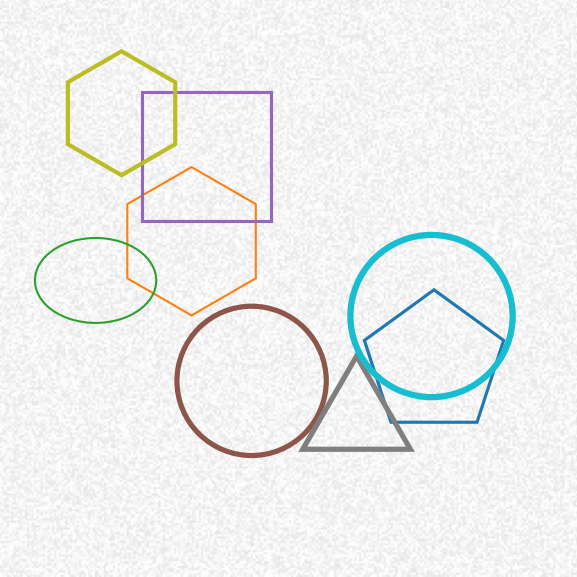[{"shape": "pentagon", "thickness": 1.5, "radius": 0.63, "center": [0.752, 0.371]}, {"shape": "hexagon", "thickness": 1, "radius": 0.64, "center": [0.332, 0.581]}, {"shape": "oval", "thickness": 1, "radius": 0.53, "center": [0.166, 0.514]}, {"shape": "square", "thickness": 1.5, "radius": 0.56, "center": [0.358, 0.728]}, {"shape": "circle", "thickness": 2.5, "radius": 0.65, "center": [0.436, 0.34]}, {"shape": "triangle", "thickness": 2.5, "radius": 0.54, "center": [0.617, 0.275]}, {"shape": "hexagon", "thickness": 2, "radius": 0.54, "center": [0.21, 0.803]}, {"shape": "circle", "thickness": 3, "radius": 0.7, "center": [0.747, 0.452]}]